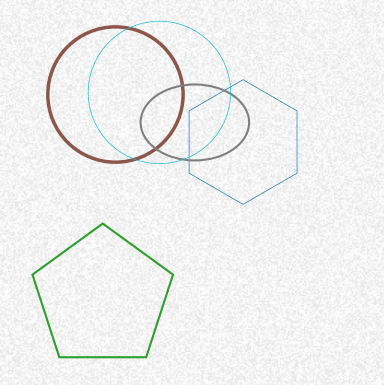[{"shape": "hexagon", "thickness": 0.5, "radius": 0.81, "center": [0.631, 0.631]}, {"shape": "pentagon", "thickness": 1.5, "radius": 0.96, "center": [0.267, 0.227]}, {"shape": "circle", "thickness": 2.5, "radius": 0.88, "center": [0.3, 0.754]}, {"shape": "oval", "thickness": 1.5, "radius": 0.7, "center": [0.506, 0.682]}, {"shape": "circle", "thickness": 0.5, "radius": 0.92, "center": [0.414, 0.76]}]